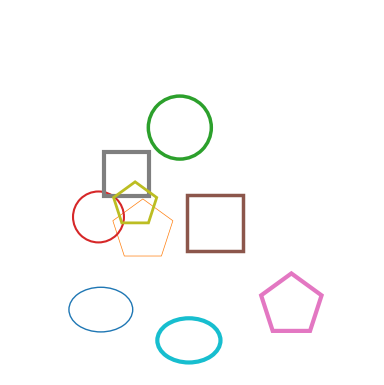[{"shape": "oval", "thickness": 1, "radius": 0.41, "center": [0.262, 0.196]}, {"shape": "pentagon", "thickness": 0.5, "radius": 0.41, "center": [0.371, 0.401]}, {"shape": "circle", "thickness": 2.5, "radius": 0.41, "center": [0.467, 0.669]}, {"shape": "circle", "thickness": 1.5, "radius": 0.33, "center": [0.256, 0.436]}, {"shape": "square", "thickness": 2.5, "radius": 0.36, "center": [0.558, 0.422]}, {"shape": "pentagon", "thickness": 3, "radius": 0.41, "center": [0.757, 0.207]}, {"shape": "square", "thickness": 3, "radius": 0.29, "center": [0.329, 0.548]}, {"shape": "pentagon", "thickness": 2, "radius": 0.29, "center": [0.351, 0.469]}, {"shape": "oval", "thickness": 3, "radius": 0.41, "center": [0.491, 0.116]}]